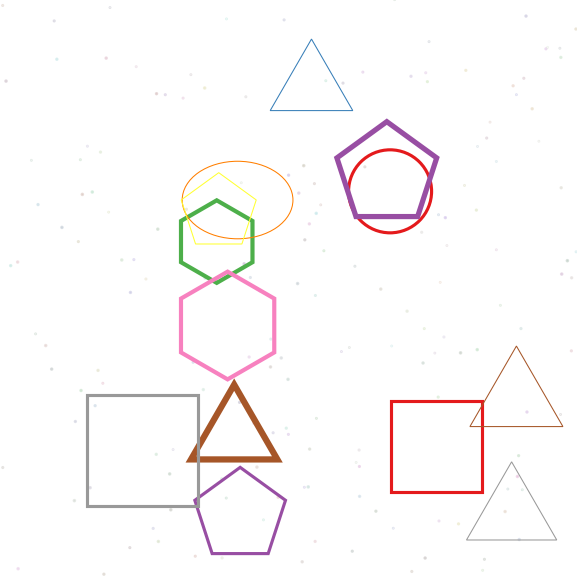[{"shape": "square", "thickness": 1.5, "radius": 0.39, "center": [0.756, 0.226]}, {"shape": "circle", "thickness": 1.5, "radius": 0.36, "center": [0.675, 0.668]}, {"shape": "triangle", "thickness": 0.5, "radius": 0.41, "center": [0.539, 0.849]}, {"shape": "hexagon", "thickness": 2, "radius": 0.36, "center": [0.375, 0.581]}, {"shape": "pentagon", "thickness": 1.5, "radius": 0.41, "center": [0.416, 0.107]}, {"shape": "pentagon", "thickness": 2.5, "radius": 0.45, "center": [0.67, 0.698]}, {"shape": "oval", "thickness": 0.5, "radius": 0.48, "center": [0.411, 0.653]}, {"shape": "pentagon", "thickness": 0.5, "radius": 0.34, "center": [0.379, 0.632]}, {"shape": "triangle", "thickness": 0.5, "radius": 0.46, "center": [0.894, 0.307]}, {"shape": "triangle", "thickness": 3, "radius": 0.43, "center": [0.406, 0.247]}, {"shape": "hexagon", "thickness": 2, "radius": 0.47, "center": [0.394, 0.435]}, {"shape": "triangle", "thickness": 0.5, "radius": 0.45, "center": [0.886, 0.109]}, {"shape": "square", "thickness": 1.5, "radius": 0.48, "center": [0.247, 0.22]}]